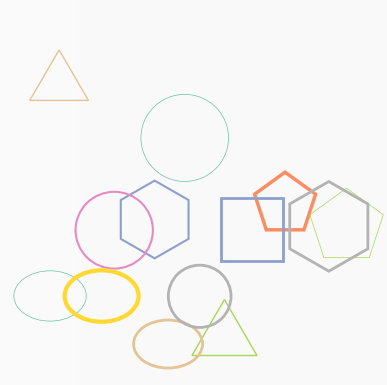[{"shape": "circle", "thickness": 0.5, "radius": 0.57, "center": [0.477, 0.642]}, {"shape": "oval", "thickness": 0.5, "radius": 0.47, "center": [0.129, 0.231]}, {"shape": "pentagon", "thickness": 2.5, "radius": 0.41, "center": [0.736, 0.47]}, {"shape": "hexagon", "thickness": 1.5, "radius": 0.5, "center": [0.399, 0.43]}, {"shape": "square", "thickness": 2, "radius": 0.4, "center": [0.65, 0.404]}, {"shape": "circle", "thickness": 1.5, "radius": 0.5, "center": [0.295, 0.402]}, {"shape": "triangle", "thickness": 1, "radius": 0.48, "center": [0.579, 0.125]}, {"shape": "pentagon", "thickness": 0.5, "radius": 0.5, "center": [0.894, 0.411]}, {"shape": "oval", "thickness": 3, "radius": 0.48, "center": [0.262, 0.231]}, {"shape": "triangle", "thickness": 1, "radius": 0.44, "center": [0.152, 0.783]}, {"shape": "oval", "thickness": 2, "radius": 0.45, "center": [0.434, 0.106]}, {"shape": "hexagon", "thickness": 2, "radius": 0.58, "center": [0.849, 0.412]}, {"shape": "circle", "thickness": 2, "radius": 0.4, "center": [0.515, 0.23]}]